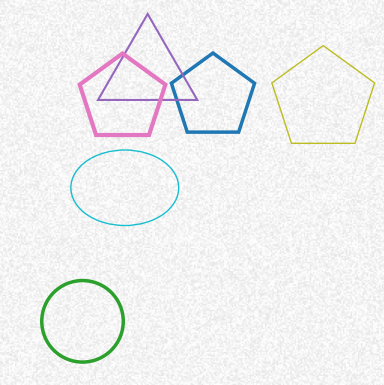[{"shape": "pentagon", "thickness": 2.5, "radius": 0.57, "center": [0.553, 0.749]}, {"shape": "circle", "thickness": 2.5, "radius": 0.53, "center": [0.214, 0.165]}, {"shape": "triangle", "thickness": 1.5, "radius": 0.74, "center": [0.383, 0.815]}, {"shape": "pentagon", "thickness": 3, "radius": 0.59, "center": [0.318, 0.744]}, {"shape": "pentagon", "thickness": 1, "radius": 0.7, "center": [0.84, 0.741]}, {"shape": "oval", "thickness": 1, "radius": 0.7, "center": [0.324, 0.512]}]